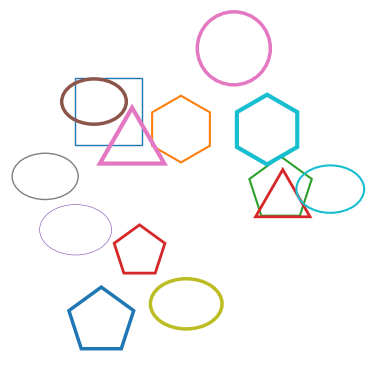[{"shape": "pentagon", "thickness": 2.5, "radius": 0.44, "center": [0.263, 0.166]}, {"shape": "square", "thickness": 1, "radius": 0.43, "center": [0.283, 0.711]}, {"shape": "hexagon", "thickness": 1.5, "radius": 0.43, "center": [0.47, 0.665]}, {"shape": "pentagon", "thickness": 1.5, "radius": 0.43, "center": [0.729, 0.509]}, {"shape": "triangle", "thickness": 2, "radius": 0.41, "center": [0.735, 0.478]}, {"shape": "pentagon", "thickness": 2, "radius": 0.35, "center": [0.362, 0.347]}, {"shape": "oval", "thickness": 0.5, "radius": 0.47, "center": [0.196, 0.403]}, {"shape": "oval", "thickness": 2.5, "radius": 0.42, "center": [0.244, 0.736]}, {"shape": "circle", "thickness": 2.5, "radius": 0.47, "center": [0.607, 0.874]}, {"shape": "triangle", "thickness": 3, "radius": 0.48, "center": [0.343, 0.624]}, {"shape": "oval", "thickness": 1, "radius": 0.43, "center": [0.117, 0.542]}, {"shape": "oval", "thickness": 2.5, "radius": 0.47, "center": [0.484, 0.211]}, {"shape": "oval", "thickness": 1.5, "radius": 0.44, "center": [0.858, 0.509]}, {"shape": "hexagon", "thickness": 3, "radius": 0.45, "center": [0.694, 0.663]}]